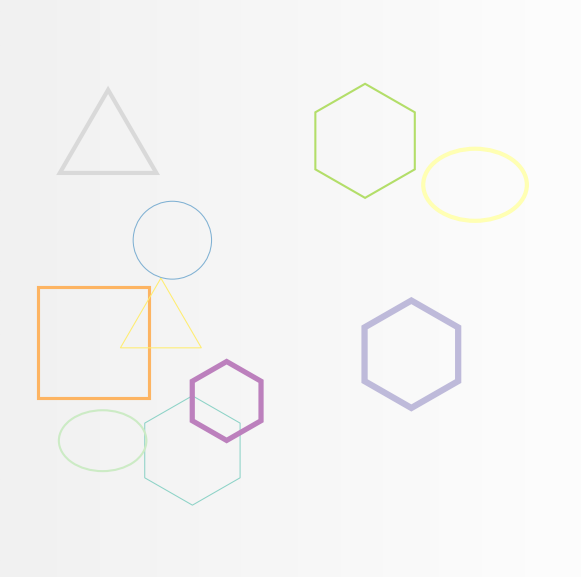[{"shape": "hexagon", "thickness": 0.5, "radius": 0.47, "center": [0.331, 0.219]}, {"shape": "oval", "thickness": 2, "radius": 0.45, "center": [0.817, 0.679]}, {"shape": "hexagon", "thickness": 3, "radius": 0.46, "center": [0.708, 0.386]}, {"shape": "circle", "thickness": 0.5, "radius": 0.34, "center": [0.297, 0.583]}, {"shape": "square", "thickness": 1.5, "radius": 0.48, "center": [0.161, 0.406]}, {"shape": "hexagon", "thickness": 1, "radius": 0.49, "center": [0.628, 0.755]}, {"shape": "triangle", "thickness": 2, "radius": 0.48, "center": [0.186, 0.748]}, {"shape": "hexagon", "thickness": 2.5, "radius": 0.34, "center": [0.39, 0.305]}, {"shape": "oval", "thickness": 1, "radius": 0.38, "center": [0.177, 0.236]}, {"shape": "triangle", "thickness": 0.5, "radius": 0.4, "center": [0.277, 0.437]}]